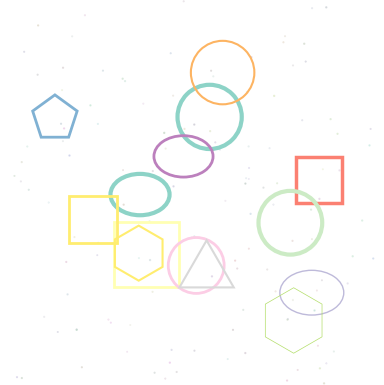[{"shape": "oval", "thickness": 3, "radius": 0.38, "center": [0.364, 0.495]}, {"shape": "circle", "thickness": 3, "radius": 0.42, "center": [0.544, 0.696]}, {"shape": "square", "thickness": 2, "radius": 0.42, "center": [0.381, 0.338]}, {"shape": "oval", "thickness": 1, "radius": 0.42, "center": [0.81, 0.24]}, {"shape": "square", "thickness": 2.5, "radius": 0.3, "center": [0.83, 0.532]}, {"shape": "pentagon", "thickness": 2, "radius": 0.3, "center": [0.143, 0.693]}, {"shape": "circle", "thickness": 1.5, "radius": 0.41, "center": [0.578, 0.812]}, {"shape": "hexagon", "thickness": 0.5, "radius": 0.43, "center": [0.763, 0.168]}, {"shape": "circle", "thickness": 2, "radius": 0.36, "center": [0.51, 0.31]}, {"shape": "triangle", "thickness": 1.5, "radius": 0.41, "center": [0.537, 0.294]}, {"shape": "oval", "thickness": 2, "radius": 0.38, "center": [0.477, 0.594]}, {"shape": "circle", "thickness": 3, "radius": 0.41, "center": [0.754, 0.421]}, {"shape": "hexagon", "thickness": 1.5, "radius": 0.36, "center": [0.36, 0.343]}, {"shape": "square", "thickness": 2, "radius": 0.31, "center": [0.242, 0.43]}]